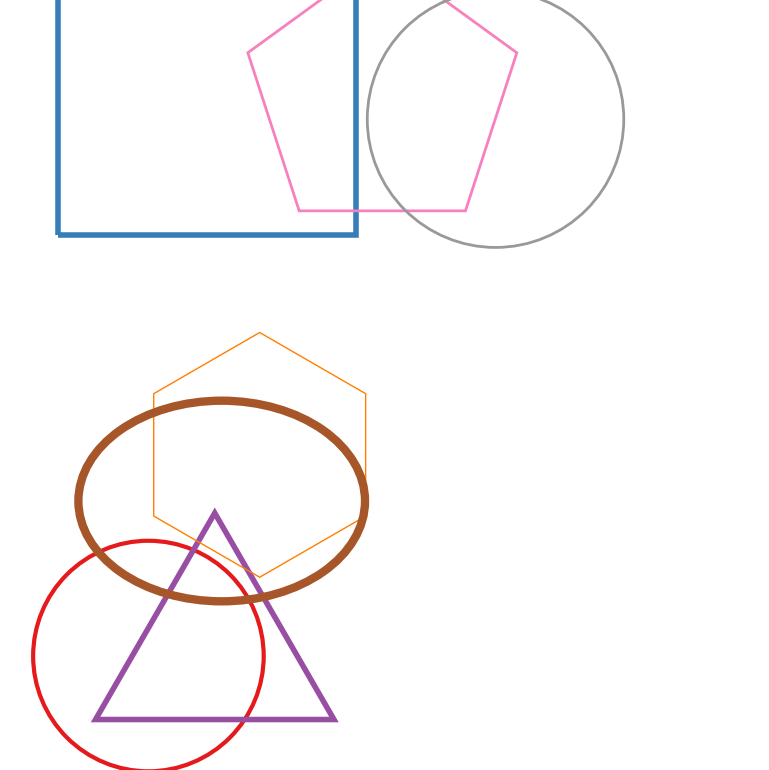[{"shape": "circle", "thickness": 1.5, "radius": 0.75, "center": [0.193, 0.148]}, {"shape": "square", "thickness": 2, "radius": 0.97, "center": [0.269, 0.889]}, {"shape": "triangle", "thickness": 2, "radius": 0.89, "center": [0.279, 0.155]}, {"shape": "hexagon", "thickness": 0.5, "radius": 0.79, "center": [0.337, 0.409]}, {"shape": "oval", "thickness": 3, "radius": 0.93, "center": [0.288, 0.349]}, {"shape": "pentagon", "thickness": 1, "radius": 0.92, "center": [0.497, 0.875]}, {"shape": "circle", "thickness": 1, "radius": 0.83, "center": [0.644, 0.845]}]